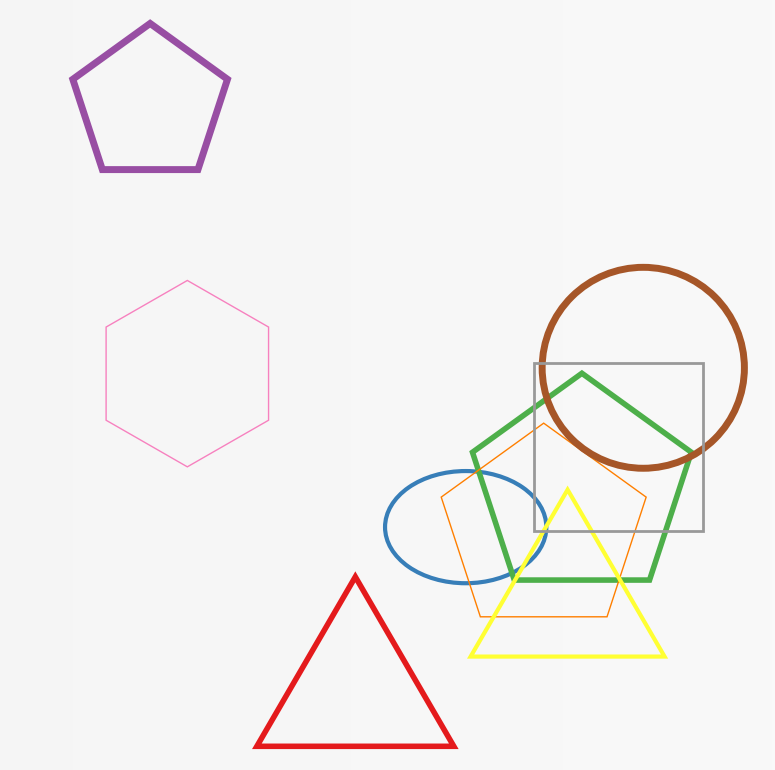[{"shape": "triangle", "thickness": 2, "radius": 0.73, "center": [0.458, 0.104]}, {"shape": "oval", "thickness": 1.5, "radius": 0.52, "center": [0.601, 0.315]}, {"shape": "pentagon", "thickness": 2, "radius": 0.74, "center": [0.751, 0.367]}, {"shape": "pentagon", "thickness": 2.5, "radius": 0.52, "center": [0.194, 0.865]}, {"shape": "pentagon", "thickness": 0.5, "radius": 0.7, "center": [0.702, 0.311]}, {"shape": "triangle", "thickness": 1.5, "radius": 0.72, "center": [0.732, 0.22]}, {"shape": "circle", "thickness": 2.5, "radius": 0.65, "center": [0.83, 0.522]}, {"shape": "hexagon", "thickness": 0.5, "radius": 0.61, "center": [0.242, 0.515]}, {"shape": "square", "thickness": 1, "radius": 0.55, "center": [0.797, 0.42]}]